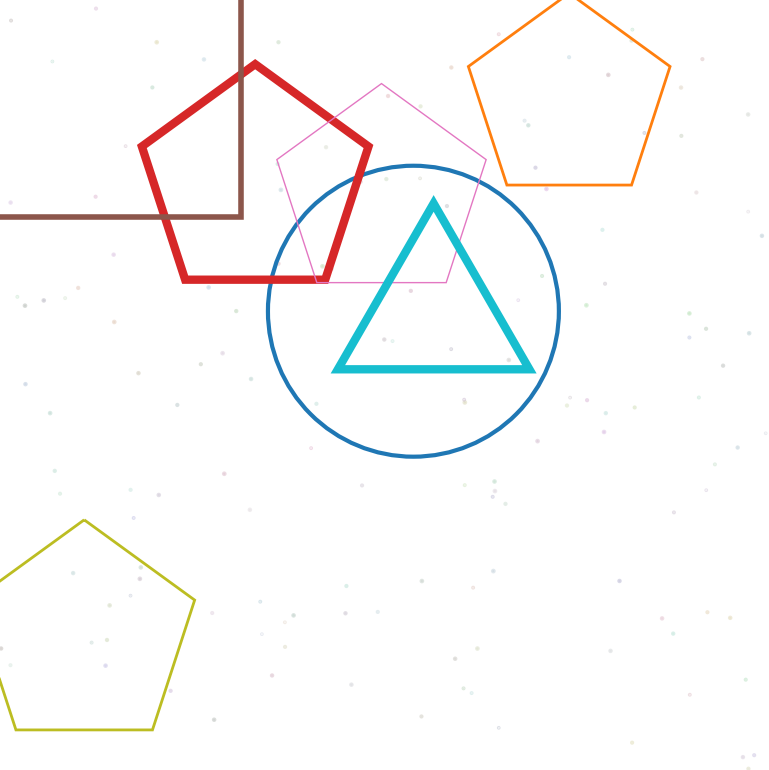[{"shape": "circle", "thickness": 1.5, "radius": 0.94, "center": [0.537, 0.596]}, {"shape": "pentagon", "thickness": 1, "radius": 0.69, "center": [0.739, 0.871]}, {"shape": "pentagon", "thickness": 3, "radius": 0.77, "center": [0.331, 0.762]}, {"shape": "square", "thickness": 2, "radius": 0.86, "center": [0.14, 0.89]}, {"shape": "pentagon", "thickness": 0.5, "radius": 0.71, "center": [0.495, 0.749]}, {"shape": "pentagon", "thickness": 1, "radius": 0.75, "center": [0.109, 0.174]}, {"shape": "triangle", "thickness": 3, "radius": 0.72, "center": [0.563, 0.592]}]